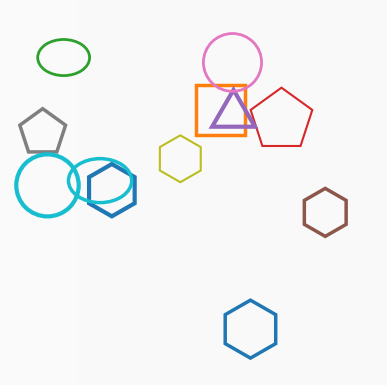[{"shape": "hexagon", "thickness": 2.5, "radius": 0.38, "center": [0.646, 0.145]}, {"shape": "hexagon", "thickness": 3, "radius": 0.34, "center": [0.289, 0.506]}, {"shape": "square", "thickness": 2.5, "radius": 0.32, "center": [0.569, 0.714]}, {"shape": "oval", "thickness": 2, "radius": 0.33, "center": [0.164, 0.851]}, {"shape": "pentagon", "thickness": 1.5, "radius": 0.42, "center": [0.726, 0.689]}, {"shape": "triangle", "thickness": 3, "radius": 0.32, "center": [0.603, 0.703]}, {"shape": "hexagon", "thickness": 2.5, "radius": 0.31, "center": [0.839, 0.448]}, {"shape": "circle", "thickness": 2, "radius": 0.38, "center": [0.6, 0.838]}, {"shape": "pentagon", "thickness": 2.5, "radius": 0.31, "center": [0.11, 0.656]}, {"shape": "hexagon", "thickness": 1.5, "radius": 0.3, "center": [0.465, 0.588]}, {"shape": "circle", "thickness": 3, "radius": 0.4, "center": [0.123, 0.518]}, {"shape": "oval", "thickness": 2.5, "radius": 0.41, "center": [0.258, 0.531]}]